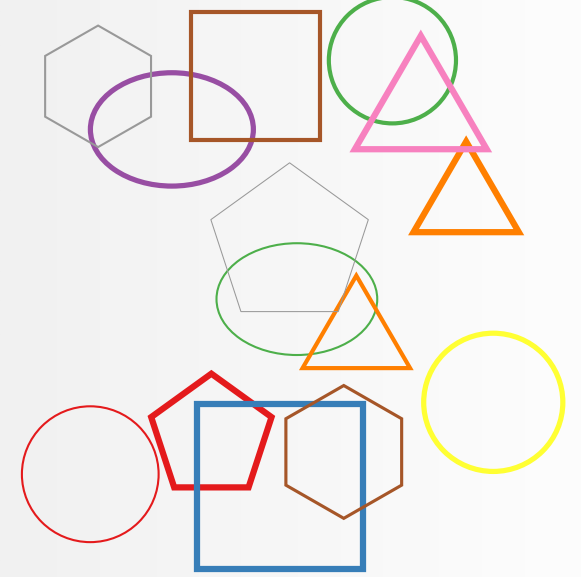[{"shape": "pentagon", "thickness": 3, "radius": 0.54, "center": [0.364, 0.243]}, {"shape": "circle", "thickness": 1, "radius": 0.59, "center": [0.155, 0.178]}, {"shape": "square", "thickness": 3, "radius": 0.71, "center": [0.482, 0.157]}, {"shape": "circle", "thickness": 2, "radius": 0.55, "center": [0.675, 0.895]}, {"shape": "oval", "thickness": 1, "radius": 0.69, "center": [0.511, 0.481]}, {"shape": "oval", "thickness": 2.5, "radius": 0.7, "center": [0.296, 0.775]}, {"shape": "triangle", "thickness": 2, "radius": 0.53, "center": [0.613, 0.415]}, {"shape": "triangle", "thickness": 3, "radius": 0.52, "center": [0.802, 0.649]}, {"shape": "circle", "thickness": 2.5, "radius": 0.6, "center": [0.849, 0.302]}, {"shape": "hexagon", "thickness": 1.5, "radius": 0.57, "center": [0.591, 0.217]}, {"shape": "square", "thickness": 2, "radius": 0.55, "center": [0.44, 0.867]}, {"shape": "triangle", "thickness": 3, "radius": 0.65, "center": [0.724, 0.806]}, {"shape": "pentagon", "thickness": 0.5, "radius": 0.71, "center": [0.498, 0.575]}, {"shape": "hexagon", "thickness": 1, "radius": 0.53, "center": [0.169, 0.85]}]